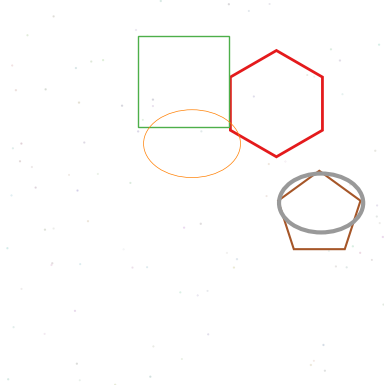[{"shape": "hexagon", "thickness": 2, "radius": 0.69, "center": [0.718, 0.731]}, {"shape": "square", "thickness": 1, "radius": 0.59, "center": [0.476, 0.789]}, {"shape": "oval", "thickness": 0.5, "radius": 0.63, "center": [0.499, 0.627]}, {"shape": "pentagon", "thickness": 1.5, "radius": 0.56, "center": [0.829, 0.444]}, {"shape": "oval", "thickness": 3, "radius": 0.55, "center": [0.834, 0.473]}]